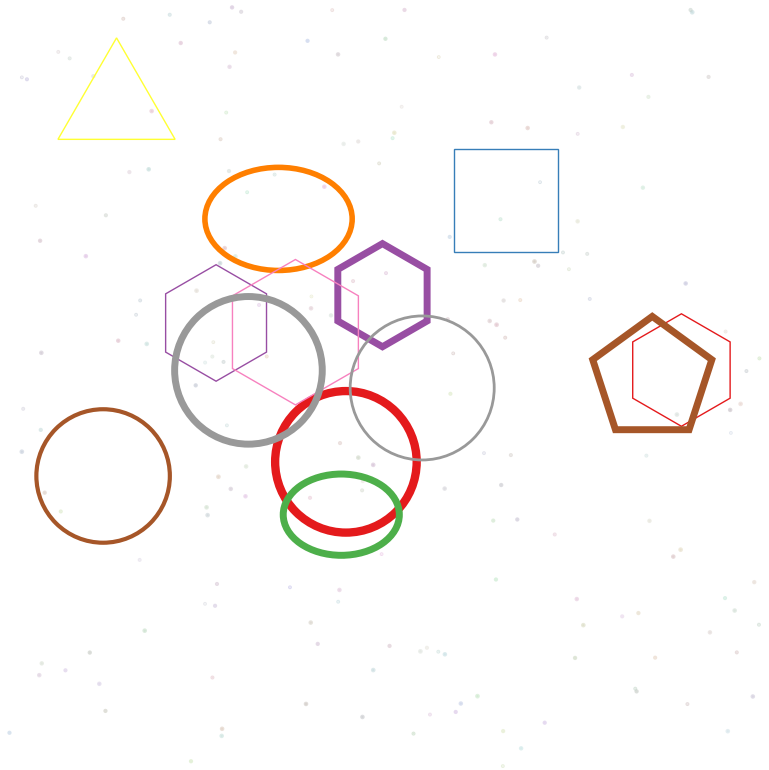[{"shape": "hexagon", "thickness": 0.5, "radius": 0.37, "center": [0.885, 0.519]}, {"shape": "circle", "thickness": 3, "radius": 0.46, "center": [0.449, 0.4]}, {"shape": "square", "thickness": 0.5, "radius": 0.34, "center": [0.657, 0.74]}, {"shape": "oval", "thickness": 2.5, "radius": 0.38, "center": [0.443, 0.332]}, {"shape": "hexagon", "thickness": 0.5, "radius": 0.38, "center": [0.281, 0.581]}, {"shape": "hexagon", "thickness": 2.5, "radius": 0.33, "center": [0.497, 0.617]}, {"shape": "oval", "thickness": 2, "radius": 0.48, "center": [0.362, 0.716]}, {"shape": "triangle", "thickness": 0.5, "radius": 0.44, "center": [0.151, 0.863]}, {"shape": "pentagon", "thickness": 2.5, "radius": 0.41, "center": [0.847, 0.508]}, {"shape": "circle", "thickness": 1.5, "radius": 0.43, "center": [0.134, 0.382]}, {"shape": "hexagon", "thickness": 0.5, "radius": 0.47, "center": [0.384, 0.569]}, {"shape": "circle", "thickness": 1, "radius": 0.47, "center": [0.548, 0.496]}, {"shape": "circle", "thickness": 2.5, "radius": 0.48, "center": [0.323, 0.519]}]